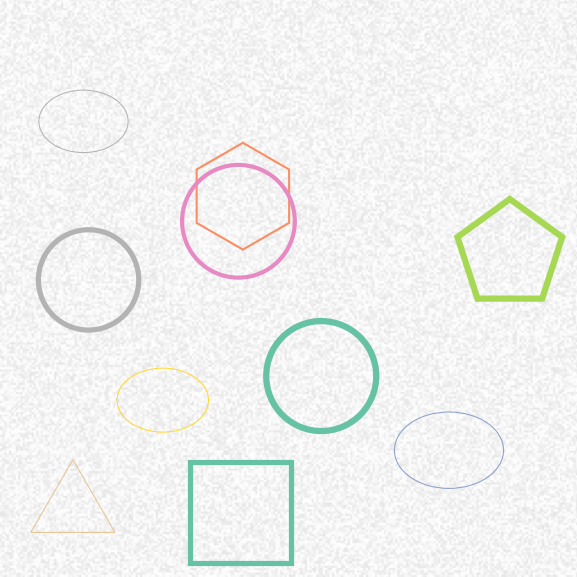[{"shape": "circle", "thickness": 3, "radius": 0.48, "center": [0.556, 0.348]}, {"shape": "square", "thickness": 2.5, "radius": 0.44, "center": [0.417, 0.111]}, {"shape": "hexagon", "thickness": 1, "radius": 0.46, "center": [0.421, 0.659]}, {"shape": "oval", "thickness": 0.5, "radius": 0.47, "center": [0.777, 0.22]}, {"shape": "circle", "thickness": 2, "radius": 0.49, "center": [0.413, 0.616]}, {"shape": "pentagon", "thickness": 3, "radius": 0.48, "center": [0.883, 0.559]}, {"shape": "oval", "thickness": 0.5, "radius": 0.4, "center": [0.282, 0.306]}, {"shape": "triangle", "thickness": 0.5, "radius": 0.42, "center": [0.126, 0.119]}, {"shape": "oval", "thickness": 0.5, "radius": 0.39, "center": [0.145, 0.789]}, {"shape": "circle", "thickness": 2.5, "radius": 0.43, "center": [0.153, 0.514]}]